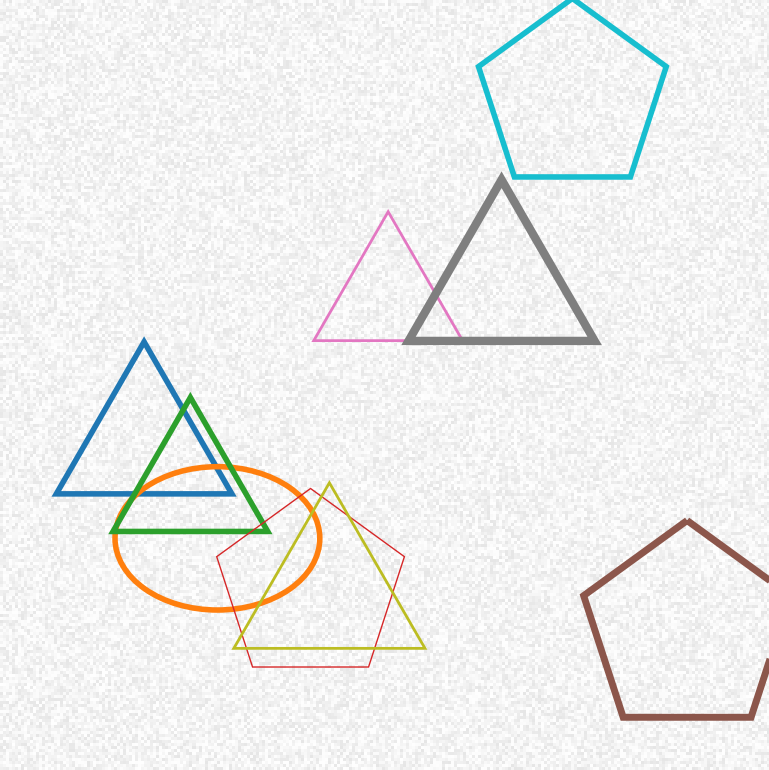[{"shape": "triangle", "thickness": 2, "radius": 0.66, "center": [0.187, 0.424]}, {"shape": "oval", "thickness": 2, "radius": 0.66, "center": [0.282, 0.301]}, {"shape": "triangle", "thickness": 2, "radius": 0.58, "center": [0.247, 0.368]}, {"shape": "pentagon", "thickness": 0.5, "radius": 0.64, "center": [0.403, 0.237]}, {"shape": "pentagon", "thickness": 2.5, "radius": 0.71, "center": [0.892, 0.183]}, {"shape": "triangle", "thickness": 1, "radius": 0.56, "center": [0.504, 0.613]}, {"shape": "triangle", "thickness": 3, "radius": 0.7, "center": [0.651, 0.627]}, {"shape": "triangle", "thickness": 1, "radius": 0.72, "center": [0.428, 0.23]}, {"shape": "pentagon", "thickness": 2, "radius": 0.64, "center": [0.743, 0.874]}]